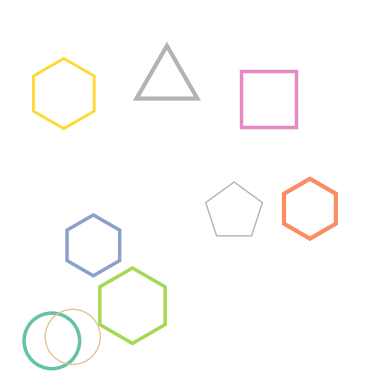[{"shape": "circle", "thickness": 2.5, "radius": 0.36, "center": [0.135, 0.115]}, {"shape": "hexagon", "thickness": 3, "radius": 0.39, "center": [0.805, 0.458]}, {"shape": "hexagon", "thickness": 2.5, "radius": 0.39, "center": [0.243, 0.363]}, {"shape": "square", "thickness": 2.5, "radius": 0.36, "center": [0.697, 0.743]}, {"shape": "hexagon", "thickness": 2.5, "radius": 0.49, "center": [0.344, 0.206]}, {"shape": "hexagon", "thickness": 2, "radius": 0.46, "center": [0.166, 0.757]}, {"shape": "circle", "thickness": 1, "radius": 0.36, "center": [0.189, 0.125]}, {"shape": "pentagon", "thickness": 1, "radius": 0.39, "center": [0.608, 0.45]}, {"shape": "triangle", "thickness": 3, "radius": 0.46, "center": [0.434, 0.79]}]